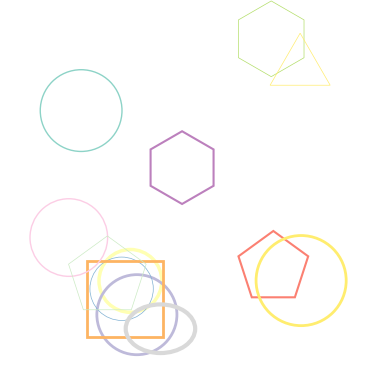[{"shape": "circle", "thickness": 1, "radius": 0.53, "center": [0.211, 0.713]}, {"shape": "circle", "thickness": 2.5, "radius": 0.41, "center": [0.339, 0.27]}, {"shape": "circle", "thickness": 2, "radius": 0.52, "center": [0.356, 0.183]}, {"shape": "pentagon", "thickness": 1.5, "radius": 0.48, "center": [0.71, 0.305]}, {"shape": "circle", "thickness": 0.5, "radius": 0.41, "center": [0.316, 0.25]}, {"shape": "square", "thickness": 2, "radius": 0.49, "center": [0.324, 0.224]}, {"shape": "hexagon", "thickness": 0.5, "radius": 0.49, "center": [0.705, 0.899]}, {"shape": "circle", "thickness": 1, "radius": 0.5, "center": [0.179, 0.383]}, {"shape": "oval", "thickness": 3, "radius": 0.45, "center": [0.417, 0.146]}, {"shape": "hexagon", "thickness": 1.5, "radius": 0.47, "center": [0.473, 0.565]}, {"shape": "pentagon", "thickness": 0.5, "radius": 0.53, "center": [0.279, 0.281]}, {"shape": "circle", "thickness": 2, "radius": 0.59, "center": [0.782, 0.271]}, {"shape": "triangle", "thickness": 0.5, "radius": 0.45, "center": [0.78, 0.824]}]